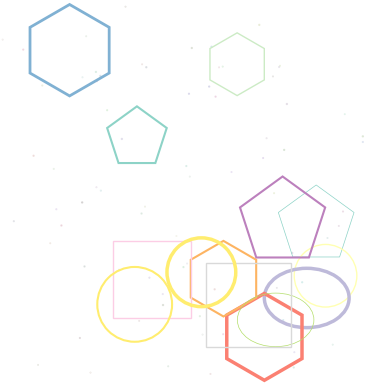[{"shape": "pentagon", "thickness": 1.5, "radius": 0.41, "center": [0.356, 0.642]}, {"shape": "pentagon", "thickness": 0.5, "radius": 0.52, "center": [0.821, 0.416]}, {"shape": "circle", "thickness": 1, "radius": 0.41, "center": [0.846, 0.284]}, {"shape": "oval", "thickness": 2.5, "radius": 0.55, "center": [0.797, 0.226]}, {"shape": "hexagon", "thickness": 2.5, "radius": 0.56, "center": [0.687, 0.125]}, {"shape": "hexagon", "thickness": 2, "radius": 0.59, "center": [0.181, 0.87]}, {"shape": "hexagon", "thickness": 1.5, "radius": 0.49, "center": [0.58, 0.276]}, {"shape": "oval", "thickness": 0.5, "radius": 0.5, "center": [0.716, 0.169]}, {"shape": "square", "thickness": 1, "radius": 0.5, "center": [0.395, 0.275]}, {"shape": "square", "thickness": 1, "radius": 0.55, "center": [0.646, 0.208]}, {"shape": "pentagon", "thickness": 1.5, "radius": 0.58, "center": [0.734, 0.425]}, {"shape": "hexagon", "thickness": 1, "radius": 0.41, "center": [0.616, 0.833]}, {"shape": "circle", "thickness": 2.5, "radius": 0.45, "center": [0.523, 0.293]}, {"shape": "circle", "thickness": 1.5, "radius": 0.49, "center": [0.35, 0.209]}]